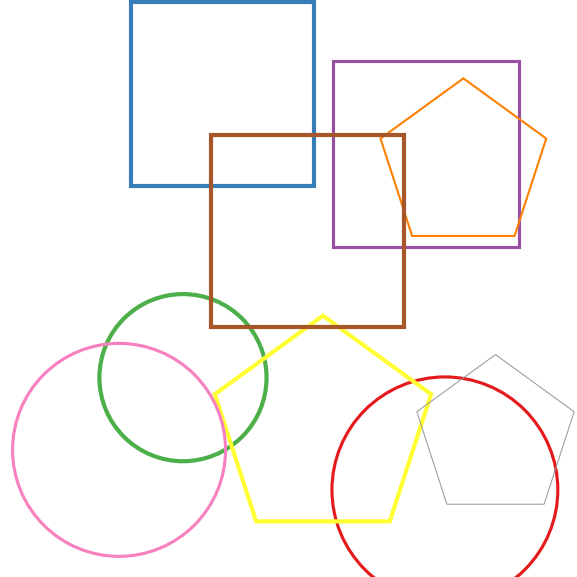[{"shape": "circle", "thickness": 1.5, "radius": 0.98, "center": [0.77, 0.151]}, {"shape": "square", "thickness": 2, "radius": 0.8, "center": [0.385, 0.837]}, {"shape": "circle", "thickness": 2, "radius": 0.72, "center": [0.317, 0.345]}, {"shape": "square", "thickness": 1.5, "radius": 0.81, "center": [0.737, 0.732]}, {"shape": "pentagon", "thickness": 1, "radius": 0.75, "center": [0.802, 0.713]}, {"shape": "pentagon", "thickness": 2, "radius": 0.98, "center": [0.559, 0.256]}, {"shape": "square", "thickness": 2, "radius": 0.83, "center": [0.532, 0.6]}, {"shape": "circle", "thickness": 1.5, "radius": 0.92, "center": [0.206, 0.22]}, {"shape": "pentagon", "thickness": 0.5, "radius": 0.72, "center": [0.858, 0.242]}]